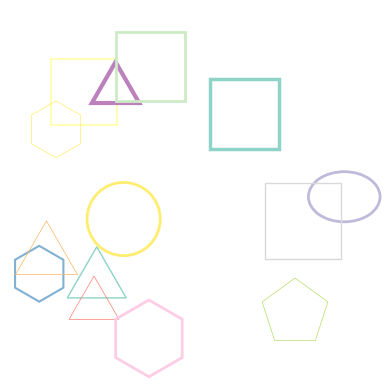[{"shape": "square", "thickness": 2.5, "radius": 0.45, "center": [0.635, 0.703]}, {"shape": "triangle", "thickness": 1, "radius": 0.44, "center": [0.251, 0.27]}, {"shape": "square", "thickness": 1.5, "radius": 0.43, "center": [0.218, 0.761]}, {"shape": "oval", "thickness": 2, "radius": 0.47, "center": [0.894, 0.489]}, {"shape": "triangle", "thickness": 0.5, "radius": 0.38, "center": [0.244, 0.208]}, {"shape": "hexagon", "thickness": 1.5, "radius": 0.36, "center": [0.102, 0.289]}, {"shape": "triangle", "thickness": 0.5, "radius": 0.47, "center": [0.121, 0.333]}, {"shape": "pentagon", "thickness": 0.5, "radius": 0.45, "center": [0.766, 0.188]}, {"shape": "hexagon", "thickness": 2, "radius": 0.5, "center": [0.387, 0.121]}, {"shape": "square", "thickness": 1, "radius": 0.49, "center": [0.787, 0.427]}, {"shape": "triangle", "thickness": 3, "radius": 0.35, "center": [0.3, 0.768]}, {"shape": "square", "thickness": 2, "radius": 0.45, "center": [0.392, 0.827]}, {"shape": "circle", "thickness": 2, "radius": 0.48, "center": [0.321, 0.431]}, {"shape": "hexagon", "thickness": 0.5, "radius": 0.37, "center": [0.146, 0.664]}]